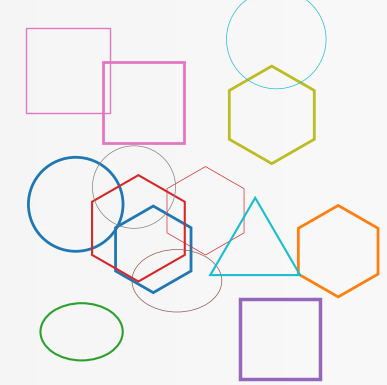[{"shape": "hexagon", "thickness": 2, "radius": 0.56, "center": [0.396, 0.352]}, {"shape": "circle", "thickness": 2, "radius": 0.61, "center": [0.195, 0.469]}, {"shape": "hexagon", "thickness": 2, "radius": 0.59, "center": [0.873, 0.348]}, {"shape": "oval", "thickness": 1.5, "radius": 0.53, "center": [0.211, 0.138]}, {"shape": "hexagon", "thickness": 1.5, "radius": 0.69, "center": [0.357, 0.407]}, {"shape": "hexagon", "thickness": 0.5, "radius": 0.57, "center": [0.53, 0.453]}, {"shape": "square", "thickness": 2.5, "radius": 0.52, "center": [0.722, 0.119]}, {"shape": "oval", "thickness": 0.5, "radius": 0.58, "center": [0.456, 0.271]}, {"shape": "square", "thickness": 2, "radius": 0.52, "center": [0.37, 0.733]}, {"shape": "square", "thickness": 1, "radius": 0.55, "center": [0.175, 0.817]}, {"shape": "circle", "thickness": 0.5, "radius": 0.54, "center": [0.346, 0.514]}, {"shape": "hexagon", "thickness": 2, "radius": 0.63, "center": [0.701, 0.702]}, {"shape": "circle", "thickness": 0.5, "radius": 0.64, "center": [0.713, 0.898]}, {"shape": "triangle", "thickness": 1.5, "radius": 0.67, "center": [0.659, 0.352]}]